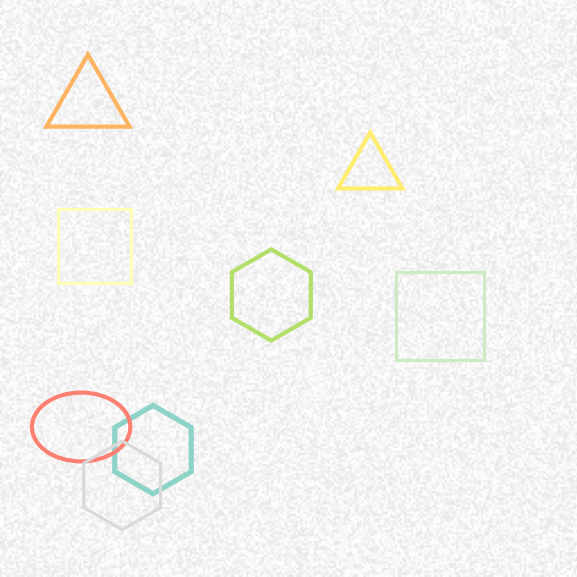[{"shape": "hexagon", "thickness": 2.5, "radius": 0.38, "center": [0.265, 0.221]}, {"shape": "square", "thickness": 1.5, "radius": 0.32, "center": [0.163, 0.573]}, {"shape": "oval", "thickness": 2, "radius": 0.43, "center": [0.14, 0.26]}, {"shape": "triangle", "thickness": 2, "radius": 0.42, "center": [0.152, 0.821]}, {"shape": "hexagon", "thickness": 2, "radius": 0.39, "center": [0.47, 0.488]}, {"shape": "hexagon", "thickness": 1.5, "radius": 0.38, "center": [0.212, 0.159]}, {"shape": "square", "thickness": 1.5, "radius": 0.38, "center": [0.762, 0.452]}, {"shape": "triangle", "thickness": 2, "radius": 0.32, "center": [0.641, 0.705]}]